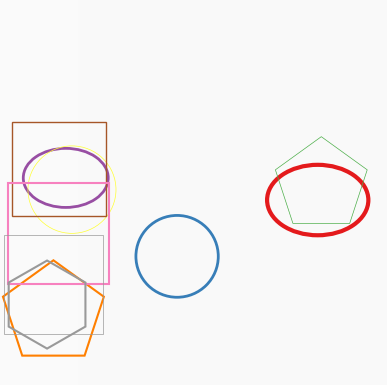[{"shape": "oval", "thickness": 3, "radius": 0.65, "center": [0.82, 0.48]}, {"shape": "circle", "thickness": 2, "radius": 0.53, "center": [0.457, 0.334]}, {"shape": "pentagon", "thickness": 0.5, "radius": 0.62, "center": [0.829, 0.52]}, {"shape": "oval", "thickness": 2, "radius": 0.55, "center": [0.17, 0.538]}, {"shape": "pentagon", "thickness": 1.5, "radius": 0.68, "center": [0.138, 0.187]}, {"shape": "circle", "thickness": 0.5, "radius": 0.57, "center": [0.186, 0.507]}, {"shape": "square", "thickness": 1, "radius": 0.61, "center": [0.153, 0.561]}, {"shape": "square", "thickness": 1.5, "radius": 0.65, "center": [0.15, 0.393]}, {"shape": "square", "thickness": 0.5, "radius": 0.64, "center": [0.138, 0.261]}, {"shape": "hexagon", "thickness": 1.5, "radius": 0.57, "center": [0.121, 0.209]}]